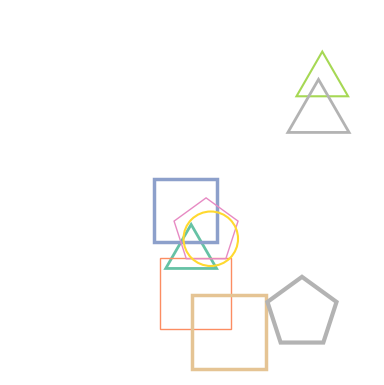[{"shape": "triangle", "thickness": 2, "radius": 0.38, "center": [0.496, 0.341]}, {"shape": "square", "thickness": 1, "radius": 0.46, "center": [0.508, 0.237]}, {"shape": "square", "thickness": 2.5, "radius": 0.41, "center": [0.482, 0.453]}, {"shape": "pentagon", "thickness": 1, "radius": 0.44, "center": [0.535, 0.399]}, {"shape": "triangle", "thickness": 1.5, "radius": 0.39, "center": [0.837, 0.789]}, {"shape": "circle", "thickness": 1.5, "radius": 0.35, "center": [0.547, 0.38]}, {"shape": "square", "thickness": 2.5, "radius": 0.48, "center": [0.595, 0.137]}, {"shape": "triangle", "thickness": 2, "radius": 0.46, "center": [0.827, 0.702]}, {"shape": "pentagon", "thickness": 3, "radius": 0.47, "center": [0.784, 0.187]}]